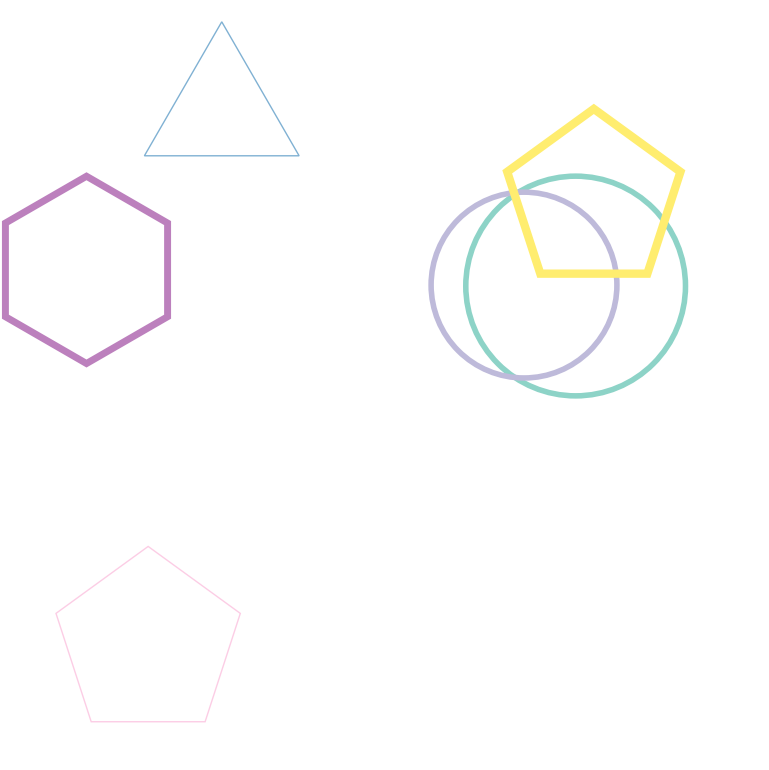[{"shape": "circle", "thickness": 2, "radius": 0.71, "center": [0.748, 0.629]}, {"shape": "circle", "thickness": 2, "radius": 0.6, "center": [0.681, 0.63]}, {"shape": "triangle", "thickness": 0.5, "radius": 0.58, "center": [0.288, 0.856]}, {"shape": "pentagon", "thickness": 0.5, "radius": 0.63, "center": [0.192, 0.164]}, {"shape": "hexagon", "thickness": 2.5, "radius": 0.61, "center": [0.112, 0.65]}, {"shape": "pentagon", "thickness": 3, "radius": 0.59, "center": [0.771, 0.74]}]